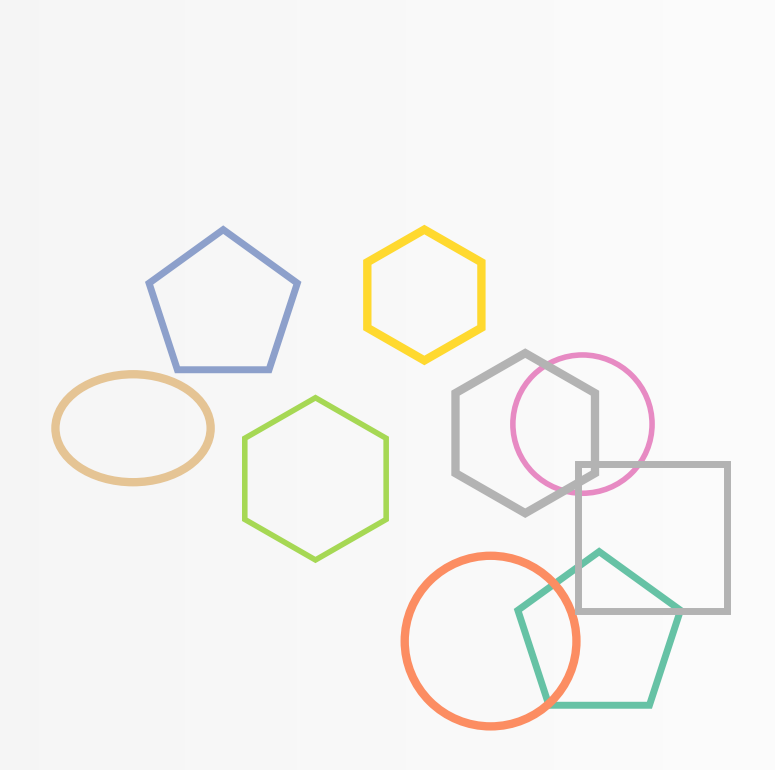[{"shape": "pentagon", "thickness": 2.5, "radius": 0.55, "center": [0.773, 0.173]}, {"shape": "circle", "thickness": 3, "radius": 0.55, "center": [0.633, 0.167]}, {"shape": "pentagon", "thickness": 2.5, "radius": 0.5, "center": [0.288, 0.601]}, {"shape": "circle", "thickness": 2, "radius": 0.45, "center": [0.752, 0.449]}, {"shape": "hexagon", "thickness": 2, "radius": 0.53, "center": [0.407, 0.378]}, {"shape": "hexagon", "thickness": 3, "radius": 0.42, "center": [0.548, 0.617]}, {"shape": "oval", "thickness": 3, "radius": 0.5, "center": [0.172, 0.444]}, {"shape": "hexagon", "thickness": 3, "radius": 0.52, "center": [0.678, 0.437]}, {"shape": "square", "thickness": 2.5, "radius": 0.48, "center": [0.842, 0.302]}]